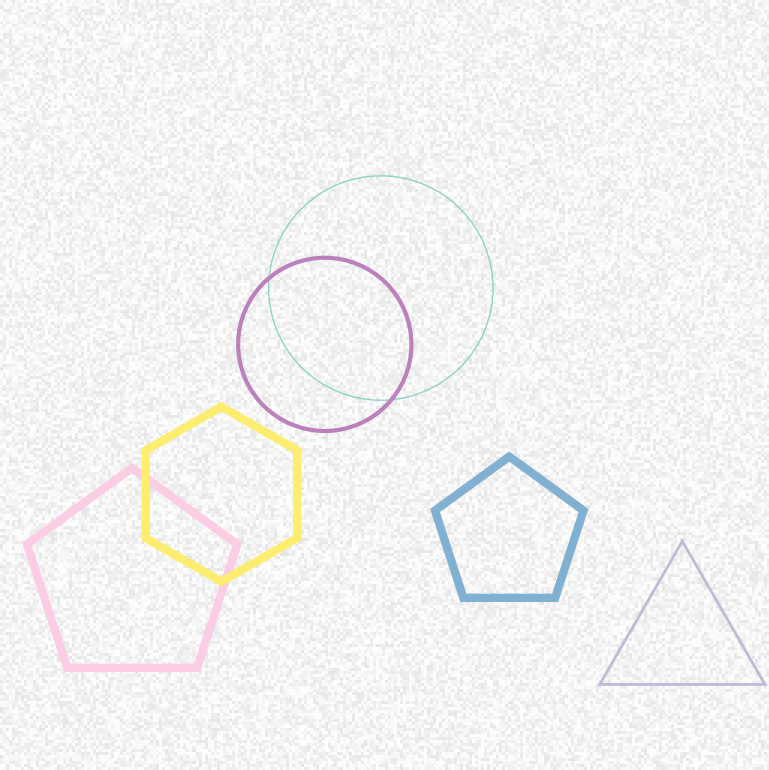[{"shape": "circle", "thickness": 0.5, "radius": 0.73, "center": [0.495, 0.626]}, {"shape": "triangle", "thickness": 1, "radius": 0.62, "center": [0.886, 0.173]}, {"shape": "pentagon", "thickness": 3, "radius": 0.51, "center": [0.661, 0.306]}, {"shape": "pentagon", "thickness": 3, "radius": 0.72, "center": [0.172, 0.249]}, {"shape": "circle", "thickness": 1.5, "radius": 0.56, "center": [0.422, 0.553]}, {"shape": "hexagon", "thickness": 3, "radius": 0.57, "center": [0.288, 0.358]}]